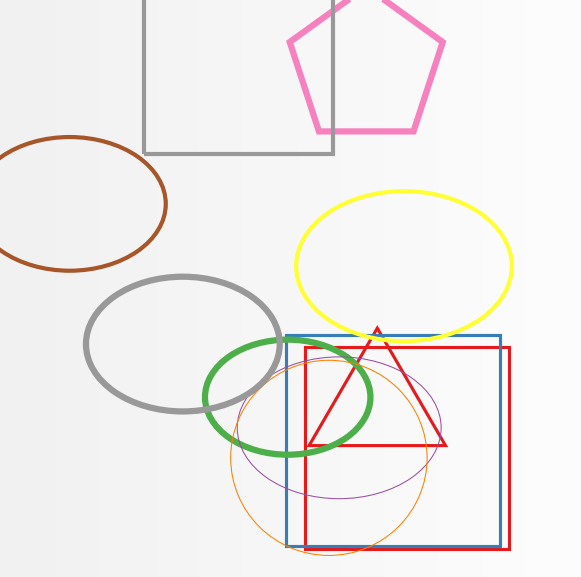[{"shape": "square", "thickness": 1.5, "radius": 0.88, "center": [0.7, 0.224]}, {"shape": "triangle", "thickness": 1.5, "radius": 0.68, "center": [0.649, 0.295]}, {"shape": "square", "thickness": 1.5, "radius": 0.92, "center": [0.676, 0.236]}, {"shape": "oval", "thickness": 3, "radius": 0.71, "center": [0.495, 0.311]}, {"shape": "oval", "thickness": 0.5, "radius": 0.88, "center": [0.584, 0.258]}, {"shape": "circle", "thickness": 0.5, "radius": 0.84, "center": [0.566, 0.206]}, {"shape": "oval", "thickness": 2, "radius": 0.93, "center": [0.695, 0.538]}, {"shape": "oval", "thickness": 2, "radius": 0.83, "center": [0.12, 0.646]}, {"shape": "pentagon", "thickness": 3, "radius": 0.69, "center": [0.63, 0.884]}, {"shape": "oval", "thickness": 3, "radius": 0.83, "center": [0.315, 0.403]}, {"shape": "square", "thickness": 2, "radius": 0.82, "center": [0.41, 0.895]}]